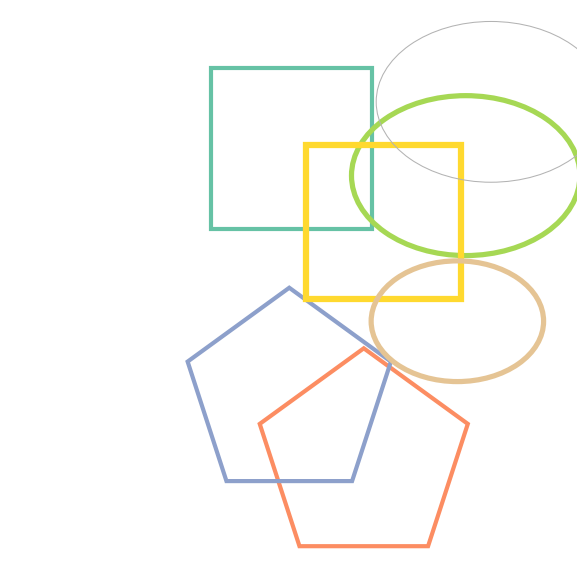[{"shape": "square", "thickness": 2, "radius": 0.7, "center": [0.504, 0.743]}, {"shape": "pentagon", "thickness": 2, "radius": 0.95, "center": [0.63, 0.207]}, {"shape": "pentagon", "thickness": 2, "radius": 0.93, "center": [0.501, 0.316]}, {"shape": "oval", "thickness": 2.5, "radius": 0.99, "center": [0.806, 0.695]}, {"shape": "square", "thickness": 3, "radius": 0.67, "center": [0.663, 0.615]}, {"shape": "oval", "thickness": 2.5, "radius": 0.75, "center": [0.792, 0.443]}, {"shape": "oval", "thickness": 0.5, "radius": 0.99, "center": [0.85, 0.823]}]